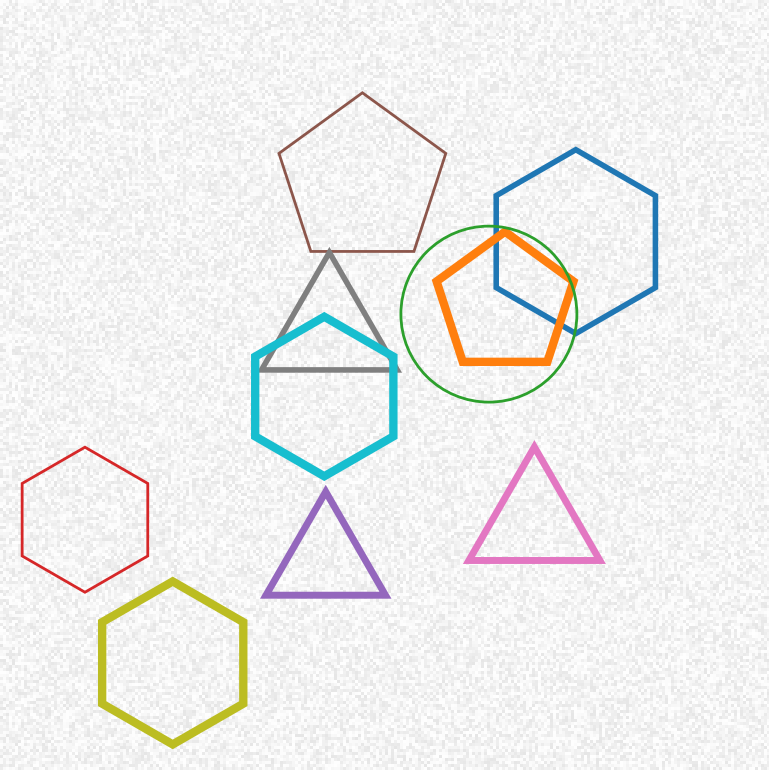[{"shape": "hexagon", "thickness": 2, "radius": 0.6, "center": [0.748, 0.686]}, {"shape": "pentagon", "thickness": 3, "radius": 0.47, "center": [0.656, 0.606]}, {"shape": "circle", "thickness": 1, "radius": 0.57, "center": [0.635, 0.592]}, {"shape": "hexagon", "thickness": 1, "radius": 0.47, "center": [0.11, 0.325]}, {"shape": "triangle", "thickness": 2.5, "radius": 0.45, "center": [0.423, 0.272]}, {"shape": "pentagon", "thickness": 1, "radius": 0.57, "center": [0.471, 0.766]}, {"shape": "triangle", "thickness": 2.5, "radius": 0.49, "center": [0.694, 0.321]}, {"shape": "triangle", "thickness": 2, "radius": 0.51, "center": [0.428, 0.57]}, {"shape": "hexagon", "thickness": 3, "radius": 0.53, "center": [0.224, 0.139]}, {"shape": "hexagon", "thickness": 3, "radius": 0.52, "center": [0.421, 0.485]}]